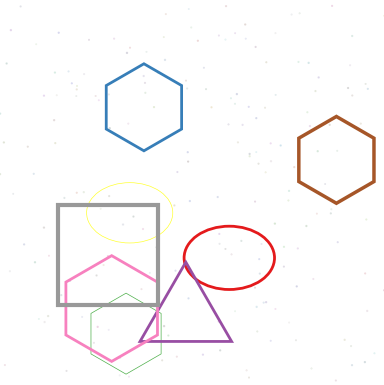[{"shape": "oval", "thickness": 2, "radius": 0.59, "center": [0.596, 0.33]}, {"shape": "hexagon", "thickness": 2, "radius": 0.57, "center": [0.374, 0.721]}, {"shape": "hexagon", "thickness": 0.5, "radius": 0.53, "center": [0.327, 0.133]}, {"shape": "triangle", "thickness": 2, "radius": 0.69, "center": [0.483, 0.182]}, {"shape": "oval", "thickness": 0.5, "radius": 0.56, "center": [0.337, 0.447]}, {"shape": "hexagon", "thickness": 2.5, "radius": 0.56, "center": [0.874, 0.585]}, {"shape": "hexagon", "thickness": 2, "radius": 0.69, "center": [0.29, 0.199]}, {"shape": "square", "thickness": 3, "radius": 0.65, "center": [0.28, 0.338]}]